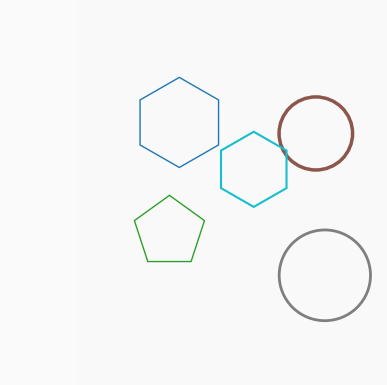[{"shape": "hexagon", "thickness": 1, "radius": 0.58, "center": [0.463, 0.682]}, {"shape": "pentagon", "thickness": 1, "radius": 0.48, "center": [0.437, 0.398]}, {"shape": "circle", "thickness": 2.5, "radius": 0.47, "center": [0.815, 0.653]}, {"shape": "circle", "thickness": 2, "radius": 0.59, "center": [0.838, 0.285]}, {"shape": "hexagon", "thickness": 1.5, "radius": 0.49, "center": [0.655, 0.56]}]